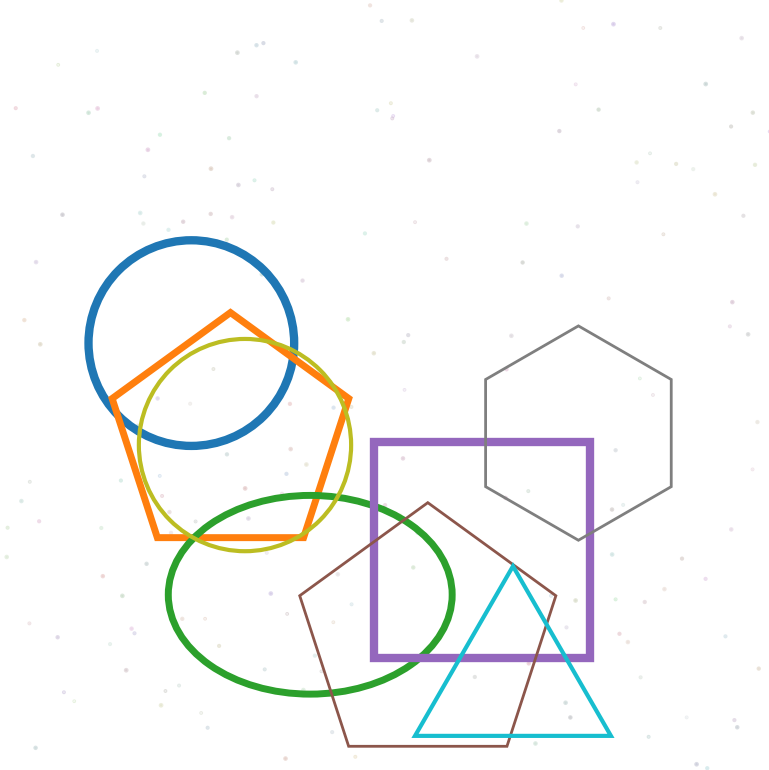[{"shape": "circle", "thickness": 3, "radius": 0.67, "center": [0.248, 0.554]}, {"shape": "pentagon", "thickness": 2.5, "radius": 0.81, "center": [0.299, 0.432]}, {"shape": "oval", "thickness": 2.5, "radius": 0.92, "center": [0.403, 0.228]}, {"shape": "square", "thickness": 3, "radius": 0.7, "center": [0.625, 0.285]}, {"shape": "pentagon", "thickness": 1, "radius": 0.87, "center": [0.556, 0.172]}, {"shape": "hexagon", "thickness": 1, "radius": 0.7, "center": [0.751, 0.438]}, {"shape": "circle", "thickness": 1.5, "radius": 0.69, "center": [0.318, 0.422]}, {"shape": "triangle", "thickness": 1.5, "radius": 0.73, "center": [0.666, 0.118]}]